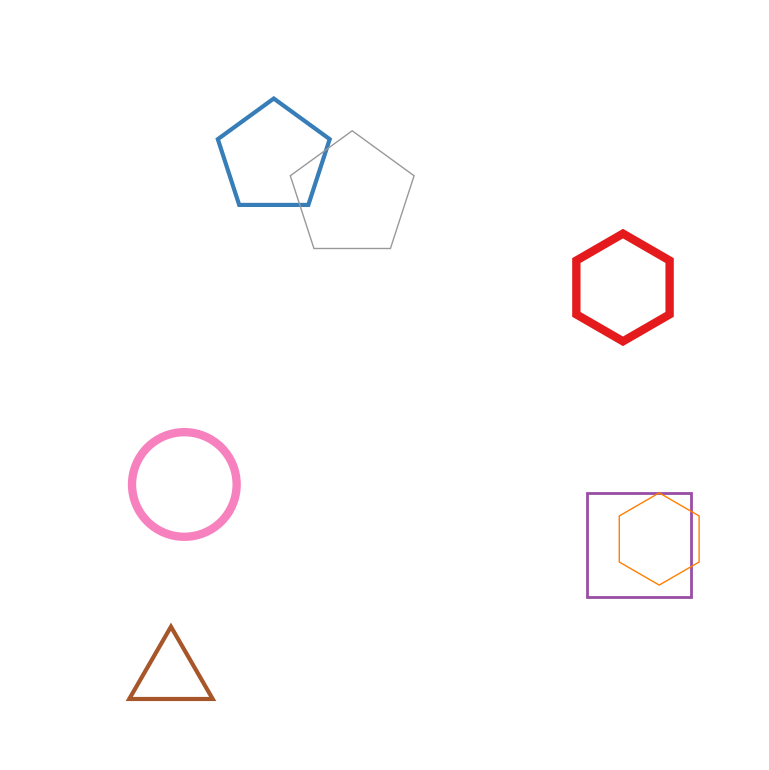[{"shape": "hexagon", "thickness": 3, "radius": 0.35, "center": [0.809, 0.627]}, {"shape": "pentagon", "thickness": 1.5, "radius": 0.38, "center": [0.356, 0.796]}, {"shape": "square", "thickness": 1, "radius": 0.34, "center": [0.83, 0.292]}, {"shape": "hexagon", "thickness": 0.5, "radius": 0.3, "center": [0.856, 0.3]}, {"shape": "triangle", "thickness": 1.5, "radius": 0.31, "center": [0.222, 0.124]}, {"shape": "circle", "thickness": 3, "radius": 0.34, "center": [0.239, 0.371]}, {"shape": "pentagon", "thickness": 0.5, "radius": 0.42, "center": [0.457, 0.746]}]